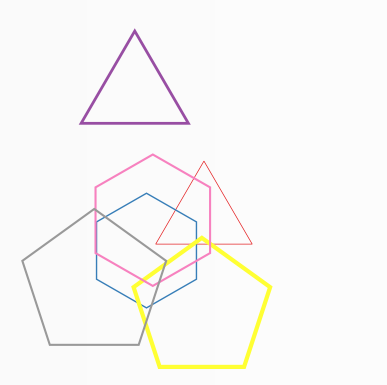[{"shape": "triangle", "thickness": 0.5, "radius": 0.72, "center": [0.526, 0.438]}, {"shape": "hexagon", "thickness": 1, "radius": 0.74, "center": [0.378, 0.349]}, {"shape": "triangle", "thickness": 2, "radius": 0.8, "center": [0.348, 0.76]}, {"shape": "pentagon", "thickness": 3, "radius": 0.93, "center": [0.521, 0.197]}, {"shape": "hexagon", "thickness": 1.5, "radius": 0.85, "center": [0.394, 0.428]}, {"shape": "pentagon", "thickness": 1.5, "radius": 0.98, "center": [0.243, 0.262]}]